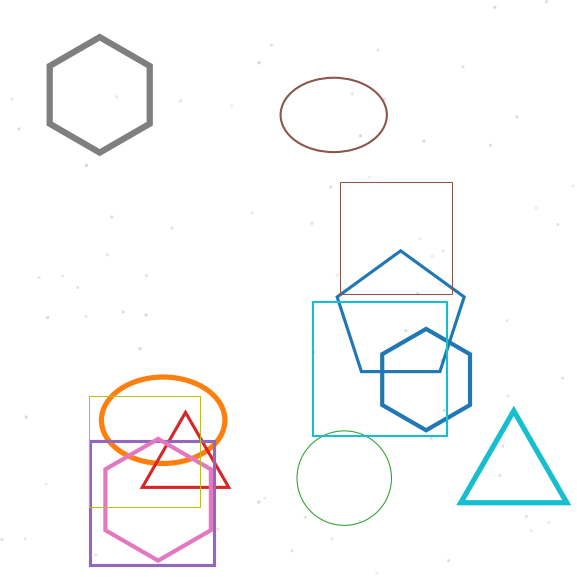[{"shape": "hexagon", "thickness": 2, "radius": 0.44, "center": [0.738, 0.342]}, {"shape": "pentagon", "thickness": 1.5, "radius": 0.58, "center": [0.694, 0.449]}, {"shape": "oval", "thickness": 2.5, "radius": 0.53, "center": [0.283, 0.271]}, {"shape": "circle", "thickness": 0.5, "radius": 0.41, "center": [0.596, 0.171]}, {"shape": "triangle", "thickness": 1.5, "radius": 0.43, "center": [0.321, 0.198]}, {"shape": "square", "thickness": 1.5, "radius": 0.54, "center": [0.263, 0.129]}, {"shape": "oval", "thickness": 1, "radius": 0.46, "center": [0.578, 0.8]}, {"shape": "square", "thickness": 0.5, "radius": 0.48, "center": [0.685, 0.587]}, {"shape": "hexagon", "thickness": 2, "radius": 0.53, "center": [0.274, 0.134]}, {"shape": "hexagon", "thickness": 3, "radius": 0.5, "center": [0.173, 0.835]}, {"shape": "square", "thickness": 0.5, "radius": 0.48, "center": [0.25, 0.217]}, {"shape": "square", "thickness": 1, "radius": 0.58, "center": [0.658, 0.36]}, {"shape": "triangle", "thickness": 2.5, "radius": 0.53, "center": [0.89, 0.182]}]